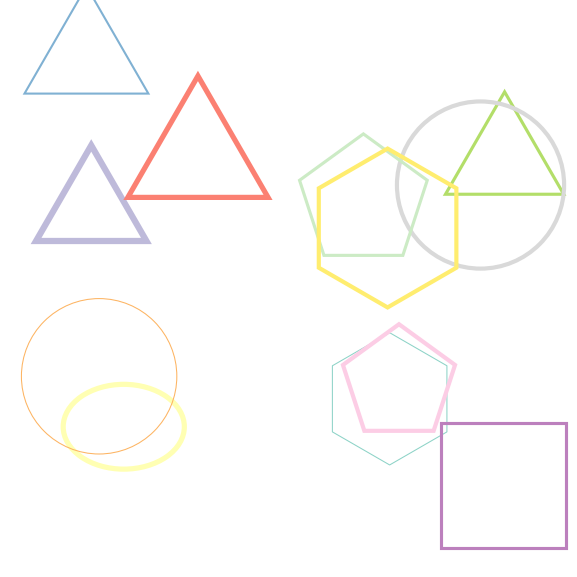[{"shape": "hexagon", "thickness": 0.5, "radius": 0.57, "center": [0.675, 0.309]}, {"shape": "oval", "thickness": 2.5, "radius": 0.52, "center": [0.214, 0.26]}, {"shape": "triangle", "thickness": 3, "radius": 0.55, "center": [0.158, 0.637]}, {"shape": "triangle", "thickness": 2.5, "radius": 0.7, "center": [0.343, 0.727]}, {"shape": "triangle", "thickness": 1, "radius": 0.62, "center": [0.15, 0.899]}, {"shape": "circle", "thickness": 0.5, "radius": 0.67, "center": [0.172, 0.348]}, {"shape": "triangle", "thickness": 1.5, "radius": 0.59, "center": [0.874, 0.722]}, {"shape": "pentagon", "thickness": 2, "radius": 0.51, "center": [0.691, 0.336]}, {"shape": "circle", "thickness": 2, "radius": 0.72, "center": [0.832, 0.679]}, {"shape": "square", "thickness": 1.5, "radius": 0.54, "center": [0.872, 0.158]}, {"shape": "pentagon", "thickness": 1.5, "radius": 0.58, "center": [0.629, 0.651]}, {"shape": "hexagon", "thickness": 2, "radius": 0.69, "center": [0.671, 0.604]}]